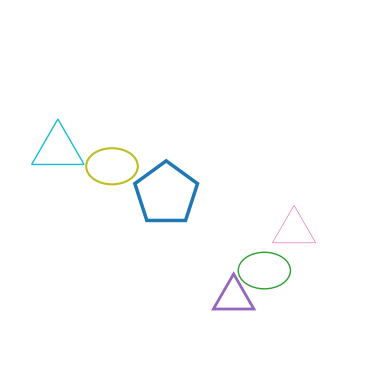[{"shape": "pentagon", "thickness": 2.5, "radius": 0.43, "center": [0.432, 0.497]}, {"shape": "oval", "thickness": 1, "radius": 0.34, "center": [0.687, 0.297]}, {"shape": "triangle", "thickness": 2, "radius": 0.3, "center": [0.607, 0.228]}, {"shape": "triangle", "thickness": 0.5, "radius": 0.32, "center": [0.764, 0.402]}, {"shape": "oval", "thickness": 1.5, "radius": 0.34, "center": [0.291, 0.568]}, {"shape": "triangle", "thickness": 1, "radius": 0.39, "center": [0.15, 0.612]}]